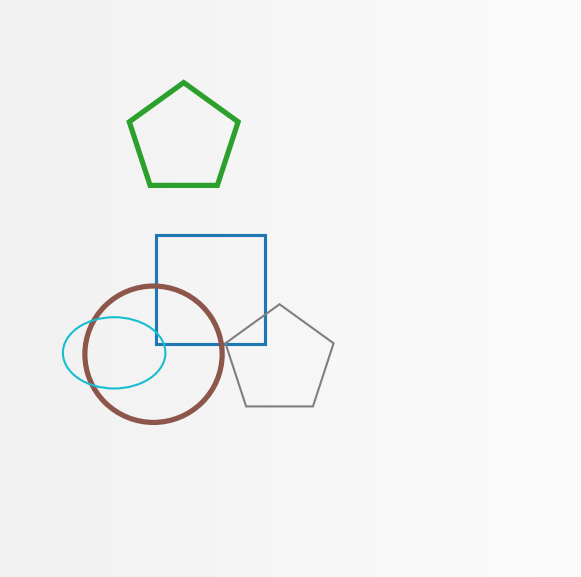[{"shape": "square", "thickness": 1.5, "radius": 0.47, "center": [0.362, 0.498]}, {"shape": "pentagon", "thickness": 2.5, "radius": 0.49, "center": [0.316, 0.758]}, {"shape": "circle", "thickness": 2.5, "radius": 0.59, "center": [0.264, 0.386]}, {"shape": "pentagon", "thickness": 1, "radius": 0.49, "center": [0.481, 0.374]}, {"shape": "oval", "thickness": 1, "radius": 0.44, "center": [0.196, 0.388]}]